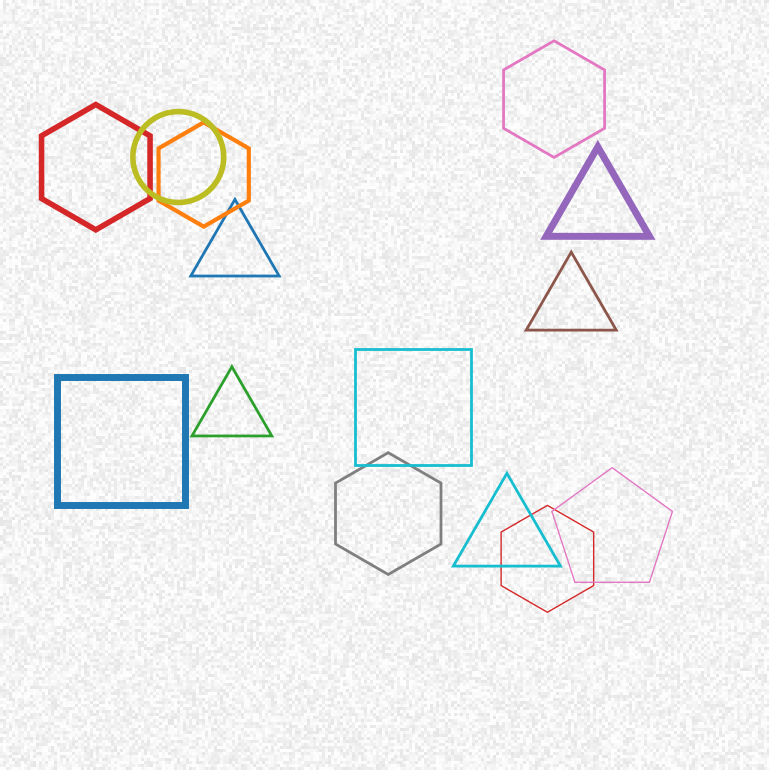[{"shape": "square", "thickness": 2.5, "radius": 0.42, "center": [0.157, 0.427]}, {"shape": "triangle", "thickness": 1, "radius": 0.33, "center": [0.305, 0.675]}, {"shape": "hexagon", "thickness": 1.5, "radius": 0.34, "center": [0.265, 0.773]}, {"shape": "triangle", "thickness": 1, "radius": 0.3, "center": [0.301, 0.464]}, {"shape": "hexagon", "thickness": 2, "radius": 0.41, "center": [0.124, 0.783]}, {"shape": "hexagon", "thickness": 0.5, "radius": 0.35, "center": [0.711, 0.274]}, {"shape": "triangle", "thickness": 2.5, "radius": 0.39, "center": [0.776, 0.732]}, {"shape": "triangle", "thickness": 1, "radius": 0.34, "center": [0.742, 0.605]}, {"shape": "pentagon", "thickness": 0.5, "radius": 0.41, "center": [0.795, 0.31]}, {"shape": "hexagon", "thickness": 1, "radius": 0.38, "center": [0.72, 0.871]}, {"shape": "hexagon", "thickness": 1, "radius": 0.4, "center": [0.504, 0.333]}, {"shape": "circle", "thickness": 2, "radius": 0.29, "center": [0.232, 0.796]}, {"shape": "square", "thickness": 1, "radius": 0.38, "center": [0.537, 0.472]}, {"shape": "triangle", "thickness": 1, "radius": 0.4, "center": [0.658, 0.305]}]